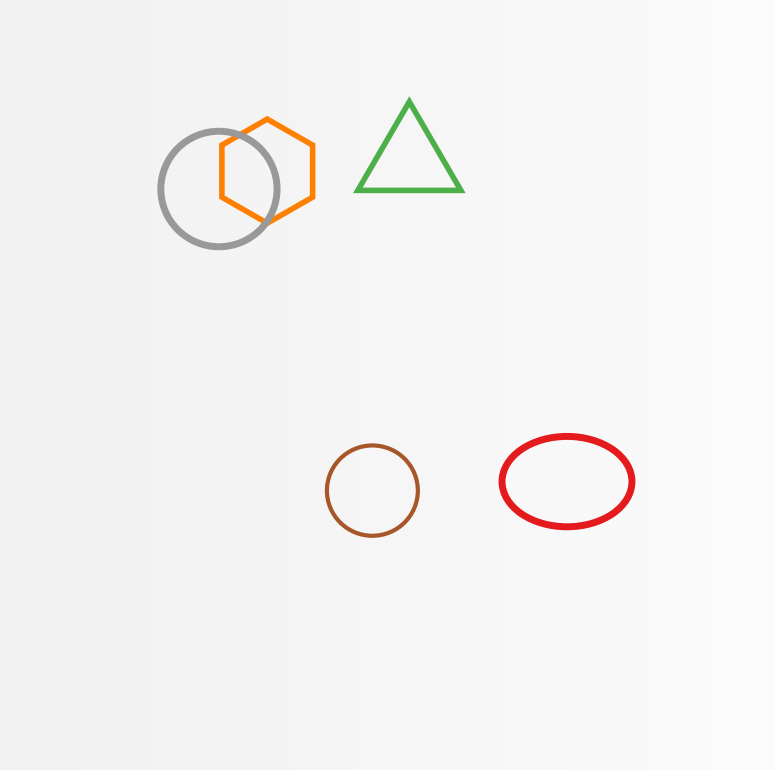[{"shape": "oval", "thickness": 2.5, "radius": 0.42, "center": [0.732, 0.375]}, {"shape": "triangle", "thickness": 2, "radius": 0.38, "center": [0.528, 0.791]}, {"shape": "hexagon", "thickness": 2, "radius": 0.34, "center": [0.345, 0.778]}, {"shape": "circle", "thickness": 1.5, "radius": 0.29, "center": [0.48, 0.363]}, {"shape": "circle", "thickness": 2.5, "radius": 0.37, "center": [0.282, 0.755]}]